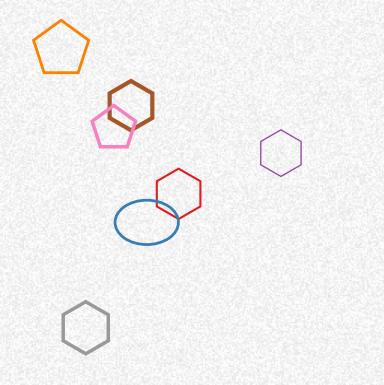[{"shape": "hexagon", "thickness": 1.5, "radius": 0.33, "center": [0.464, 0.497]}, {"shape": "oval", "thickness": 2, "radius": 0.41, "center": [0.381, 0.422]}, {"shape": "hexagon", "thickness": 1, "radius": 0.3, "center": [0.73, 0.602]}, {"shape": "pentagon", "thickness": 2, "radius": 0.38, "center": [0.159, 0.872]}, {"shape": "hexagon", "thickness": 3, "radius": 0.32, "center": [0.34, 0.726]}, {"shape": "pentagon", "thickness": 2.5, "radius": 0.3, "center": [0.296, 0.667]}, {"shape": "hexagon", "thickness": 2.5, "radius": 0.34, "center": [0.223, 0.149]}]